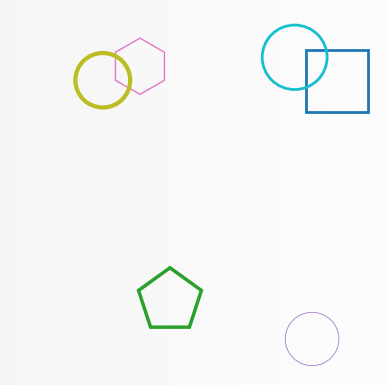[{"shape": "square", "thickness": 2, "radius": 0.4, "center": [0.87, 0.789]}, {"shape": "pentagon", "thickness": 2.5, "radius": 0.43, "center": [0.439, 0.219]}, {"shape": "circle", "thickness": 0.5, "radius": 0.35, "center": [0.805, 0.12]}, {"shape": "hexagon", "thickness": 1, "radius": 0.37, "center": [0.361, 0.828]}, {"shape": "circle", "thickness": 3, "radius": 0.35, "center": [0.265, 0.792]}, {"shape": "circle", "thickness": 2, "radius": 0.42, "center": [0.76, 0.851]}]